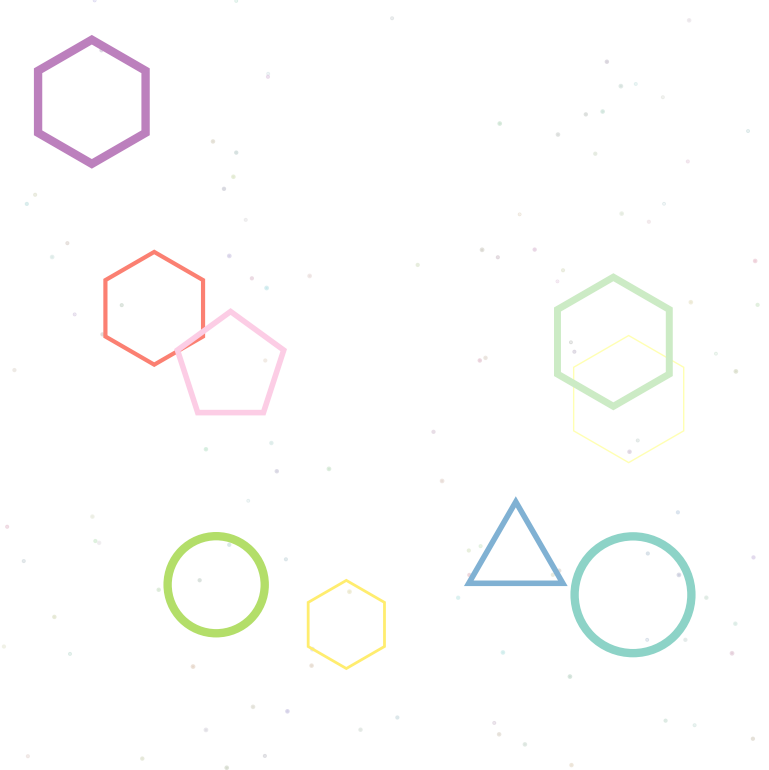[{"shape": "circle", "thickness": 3, "radius": 0.38, "center": [0.822, 0.228]}, {"shape": "hexagon", "thickness": 0.5, "radius": 0.41, "center": [0.816, 0.482]}, {"shape": "hexagon", "thickness": 1.5, "radius": 0.37, "center": [0.2, 0.6]}, {"shape": "triangle", "thickness": 2, "radius": 0.35, "center": [0.67, 0.278]}, {"shape": "circle", "thickness": 3, "radius": 0.32, "center": [0.281, 0.241]}, {"shape": "pentagon", "thickness": 2, "radius": 0.36, "center": [0.299, 0.523]}, {"shape": "hexagon", "thickness": 3, "radius": 0.4, "center": [0.119, 0.868]}, {"shape": "hexagon", "thickness": 2.5, "radius": 0.42, "center": [0.797, 0.556]}, {"shape": "hexagon", "thickness": 1, "radius": 0.29, "center": [0.45, 0.189]}]